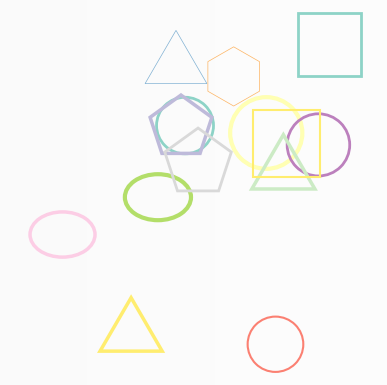[{"shape": "circle", "thickness": 2, "radius": 0.37, "center": [0.477, 0.674]}, {"shape": "square", "thickness": 2, "radius": 0.41, "center": [0.851, 0.885]}, {"shape": "circle", "thickness": 3, "radius": 0.47, "center": [0.687, 0.655]}, {"shape": "pentagon", "thickness": 2.5, "radius": 0.42, "center": [0.467, 0.669]}, {"shape": "circle", "thickness": 1.5, "radius": 0.36, "center": [0.711, 0.106]}, {"shape": "triangle", "thickness": 0.5, "radius": 0.46, "center": [0.454, 0.829]}, {"shape": "hexagon", "thickness": 0.5, "radius": 0.38, "center": [0.603, 0.801]}, {"shape": "oval", "thickness": 3, "radius": 0.43, "center": [0.408, 0.488]}, {"shape": "oval", "thickness": 2.5, "radius": 0.42, "center": [0.161, 0.391]}, {"shape": "pentagon", "thickness": 2, "radius": 0.45, "center": [0.511, 0.577]}, {"shape": "circle", "thickness": 2, "radius": 0.4, "center": [0.822, 0.624]}, {"shape": "triangle", "thickness": 2.5, "radius": 0.47, "center": [0.731, 0.556]}, {"shape": "square", "thickness": 1.5, "radius": 0.44, "center": [0.74, 0.627]}, {"shape": "triangle", "thickness": 2.5, "radius": 0.46, "center": [0.338, 0.134]}]